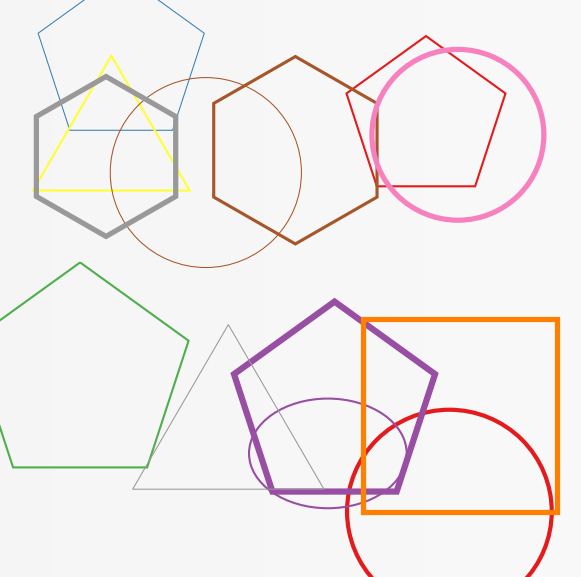[{"shape": "circle", "thickness": 2, "radius": 0.88, "center": [0.773, 0.114]}, {"shape": "pentagon", "thickness": 1, "radius": 0.72, "center": [0.733, 0.793]}, {"shape": "pentagon", "thickness": 0.5, "radius": 0.75, "center": [0.209, 0.895]}, {"shape": "pentagon", "thickness": 1, "radius": 0.98, "center": [0.138, 0.349]}, {"shape": "pentagon", "thickness": 3, "radius": 0.91, "center": [0.576, 0.295]}, {"shape": "oval", "thickness": 1, "radius": 0.68, "center": [0.564, 0.214]}, {"shape": "square", "thickness": 2.5, "radius": 0.84, "center": [0.792, 0.279]}, {"shape": "triangle", "thickness": 1, "radius": 0.78, "center": [0.192, 0.747]}, {"shape": "circle", "thickness": 0.5, "radius": 0.82, "center": [0.354, 0.7]}, {"shape": "hexagon", "thickness": 1.5, "radius": 0.81, "center": [0.508, 0.739]}, {"shape": "circle", "thickness": 2.5, "radius": 0.74, "center": [0.788, 0.766]}, {"shape": "triangle", "thickness": 0.5, "radius": 0.95, "center": [0.393, 0.247]}, {"shape": "hexagon", "thickness": 2.5, "radius": 0.69, "center": [0.182, 0.728]}]